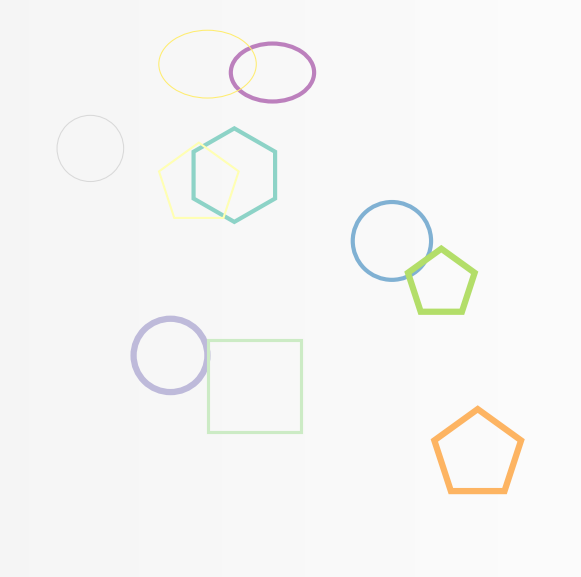[{"shape": "hexagon", "thickness": 2, "radius": 0.4, "center": [0.403, 0.696]}, {"shape": "pentagon", "thickness": 1, "radius": 0.36, "center": [0.342, 0.68]}, {"shape": "circle", "thickness": 3, "radius": 0.32, "center": [0.293, 0.384]}, {"shape": "circle", "thickness": 2, "radius": 0.34, "center": [0.674, 0.582]}, {"shape": "pentagon", "thickness": 3, "radius": 0.39, "center": [0.822, 0.212]}, {"shape": "pentagon", "thickness": 3, "radius": 0.3, "center": [0.759, 0.508]}, {"shape": "circle", "thickness": 0.5, "radius": 0.29, "center": [0.155, 0.742]}, {"shape": "oval", "thickness": 2, "radius": 0.36, "center": [0.469, 0.874]}, {"shape": "square", "thickness": 1.5, "radius": 0.4, "center": [0.438, 0.332]}, {"shape": "oval", "thickness": 0.5, "radius": 0.42, "center": [0.357, 0.888]}]